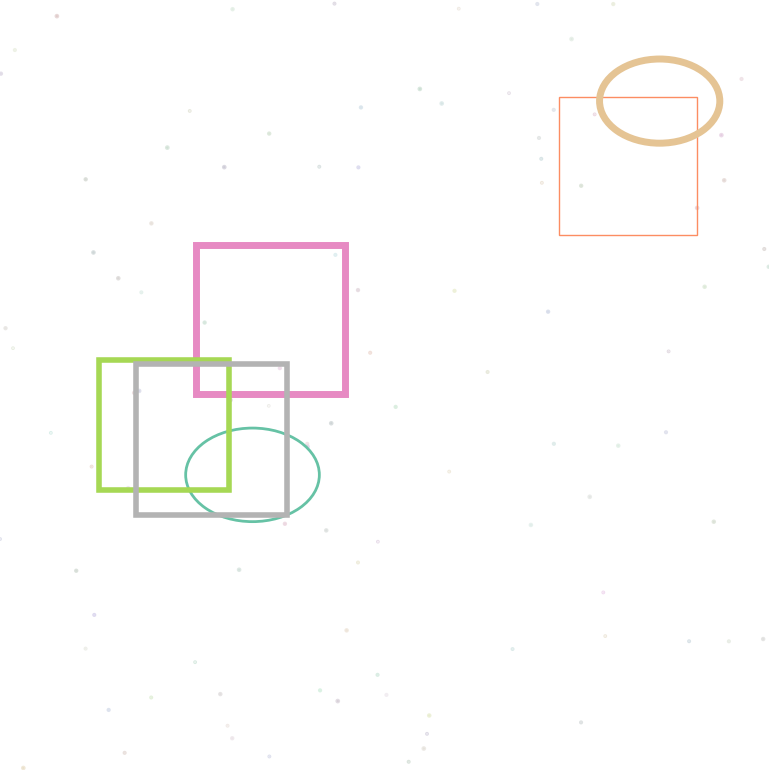[{"shape": "oval", "thickness": 1, "radius": 0.43, "center": [0.328, 0.383]}, {"shape": "square", "thickness": 0.5, "radius": 0.45, "center": [0.815, 0.785]}, {"shape": "square", "thickness": 2.5, "radius": 0.48, "center": [0.351, 0.585]}, {"shape": "square", "thickness": 2, "radius": 0.42, "center": [0.213, 0.448]}, {"shape": "oval", "thickness": 2.5, "radius": 0.39, "center": [0.857, 0.869]}, {"shape": "square", "thickness": 2, "radius": 0.49, "center": [0.274, 0.429]}]